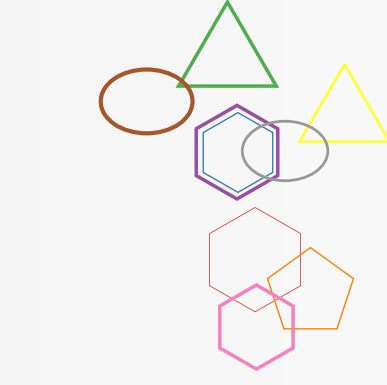[{"shape": "hexagon", "thickness": 0.5, "radius": 0.68, "center": [0.658, 0.326]}, {"shape": "hexagon", "thickness": 1, "radius": 0.52, "center": [0.614, 0.604]}, {"shape": "triangle", "thickness": 2.5, "radius": 0.73, "center": [0.587, 0.849]}, {"shape": "hexagon", "thickness": 2.5, "radius": 0.61, "center": [0.612, 0.605]}, {"shape": "pentagon", "thickness": 1, "radius": 0.58, "center": [0.801, 0.24]}, {"shape": "triangle", "thickness": 2, "radius": 0.67, "center": [0.889, 0.699]}, {"shape": "oval", "thickness": 3, "radius": 0.59, "center": [0.378, 0.737]}, {"shape": "hexagon", "thickness": 2.5, "radius": 0.55, "center": [0.662, 0.151]}, {"shape": "oval", "thickness": 2, "radius": 0.55, "center": [0.736, 0.608]}]